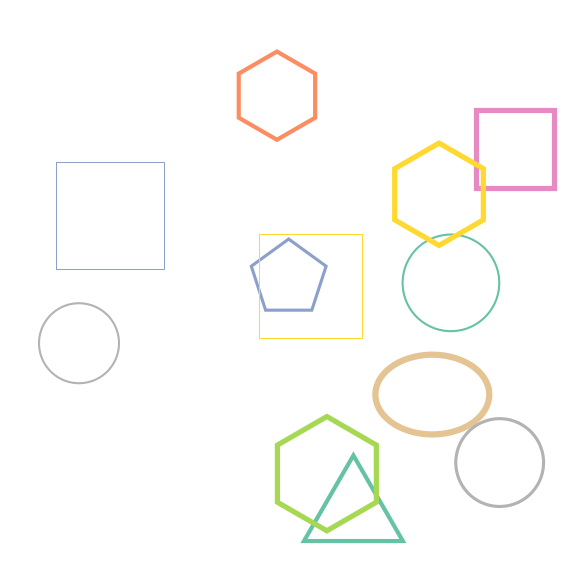[{"shape": "circle", "thickness": 1, "radius": 0.42, "center": [0.781, 0.509]}, {"shape": "triangle", "thickness": 2, "radius": 0.49, "center": [0.612, 0.112]}, {"shape": "hexagon", "thickness": 2, "radius": 0.38, "center": [0.48, 0.833]}, {"shape": "square", "thickness": 0.5, "radius": 0.46, "center": [0.19, 0.626]}, {"shape": "pentagon", "thickness": 1.5, "radius": 0.34, "center": [0.5, 0.517]}, {"shape": "square", "thickness": 2.5, "radius": 0.34, "center": [0.892, 0.741]}, {"shape": "hexagon", "thickness": 2.5, "radius": 0.49, "center": [0.566, 0.179]}, {"shape": "hexagon", "thickness": 2.5, "radius": 0.44, "center": [0.76, 0.663]}, {"shape": "square", "thickness": 0.5, "radius": 0.45, "center": [0.538, 0.504]}, {"shape": "oval", "thickness": 3, "radius": 0.49, "center": [0.749, 0.316]}, {"shape": "circle", "thickness": 1, "radius": 0.35, "center": [0.137, 0.405]}, {"shape": "circle", "thickness": 1.5, "radius": 0.38, "center": [0.865, 0.198]}]